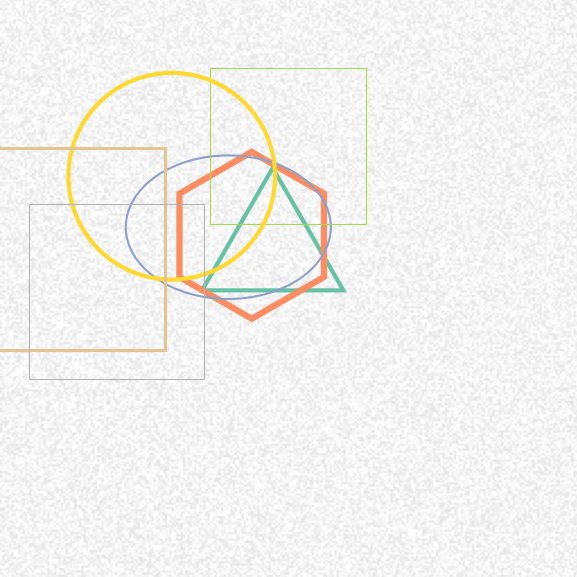[{"shape": "triangle", "thickness": 2, "radius": 0.71, "center": [0.472, 0.567]}, {"shape": "hexagon", "thickness": 3, "radius": 0.72, "center": [0.436, 0.592]}, {"shape": "oval", "thickness": 1, "radius": 0.89, "center": [0.395, 0.606]}, {"shape": "square", "thickness": 0.5, "radius": 0.68, "center": [0.499, 0.746]}, {"shape": "circle", "thickness": 2, "radius": 0.89, "center": [0.297, 0.694]}, {"shape": "square", "thickness": 1.5, "radius": 0.87, "center": [0.112, 0.569]}, {"shape": "square", "thickness": 0.5, "radius": 0.76, "center": [0.201, 0.494]}]